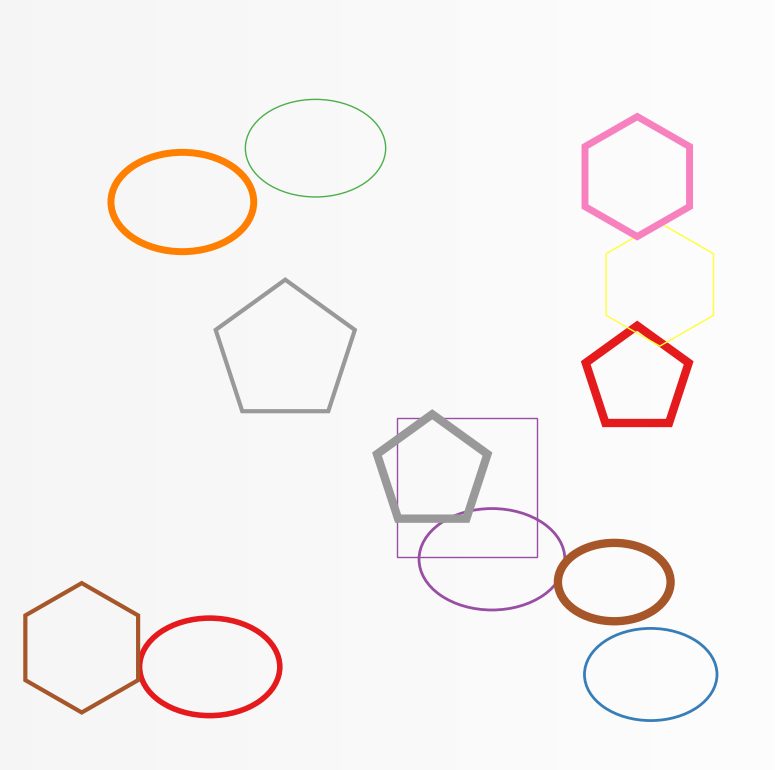[{"shape": "oval", "thickness": 2, "radius": 0.45, "center": [0.271, 0.134]}, {"shape": "pentagon", "thickness": 3, "radius": 0.35, "center": [0.822, 0.507]}, {"shape": "oval", "thickness": 1, "radius": 0.43, "center": [0.84, 0.124]}, {"shape": "oval", "thickness": 0.5, "radius": 0.45, "center": [0.407, 0.808]}, {"shape": "oval", "thickness": 1, "radius": 0.47, "center": [0.635, 0.274]}, {"shape": "square", "thickness": 0.5, "radius": 0.45, "center": [0.602, 0.367]}, {"shape": "oval", "thickness": 2.5, "radius": 0.46, "center": [0.235, 0.738]}, {"shape": "hexagon", "thickness": 0.5, "radius": 0.4, "center": [0.851, 0.63]}, {"shape": "hexagon", "thickness": 1.5, "radius": 0.42, "center": [0.105, 0.159]}, {"shape": "oval", "thickness": 3, "radius": 0.36, "center": [0.793, 0.244]}, {"shape": "hexagon", "thickness": 2.5, "radius": 0.39, "center": [0.822, 0.771]}, {"shape": "pentagon", "thickness": 3, "radius": 0.37, "center": [0.558, 0.387]}, {"shape": "pentagon", "thickness": 1.5, "radius": 0.47, "center": [0.368, 0.542]}]